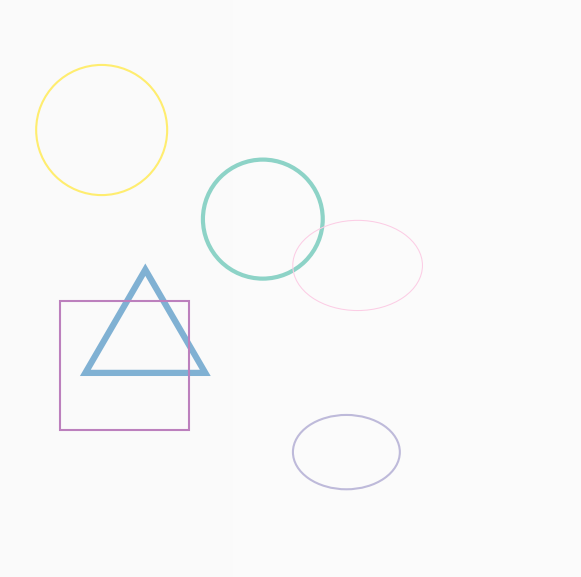[{"shape": "circle", "thickness": 2, "radius": 0.52, "center": [0.452, 0.62]}, {"shape": "oval", "thickness": 1, "radius": 0.46, "center": [0.596, 0.216]}, {"shape": "triangle", "thickness": 3, "radius": 0.6, "center": [0.25, 0.413]}, {"shape": "oval", "thickness": 0.5, "radius": 0.56, "center": [0.615, 0.539]}, {"shape": "square", "thickness": 1, "radius": 0.56, "center": [0.214, 0.366]}, {"shape": "circle", "thickness": 1, "radius": 0.56, "center": [0.175, 0.774]}]